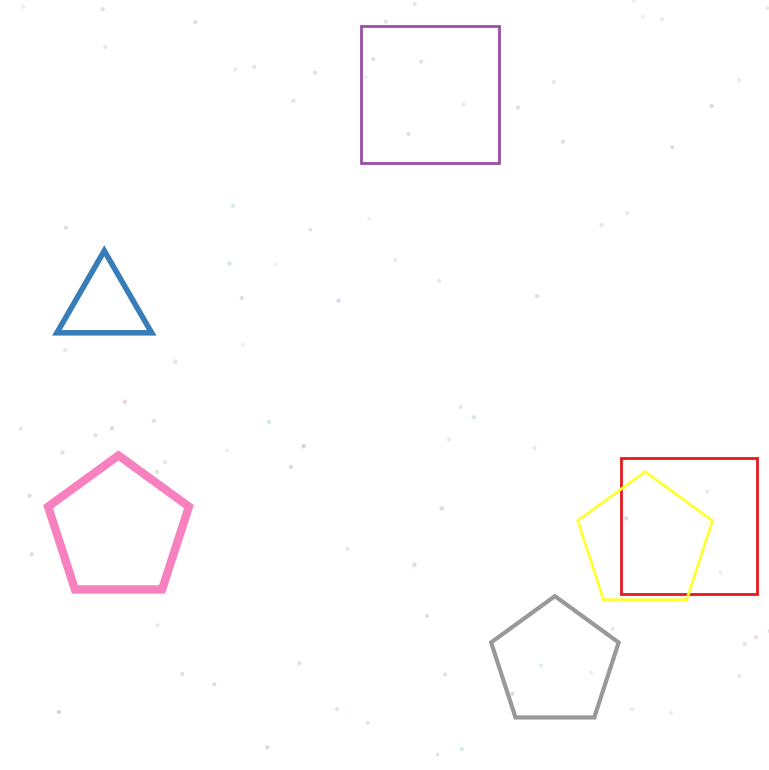[{"shape": "square", "thickness": 1, "radius": 0.44, "center": [0.894, 0.317]}, {"shape": "triangle", "thickness": 2, "radius": 0.36, "center": [0.135, 0.603]}, {"shape": "square", "thickness": 1, "radius": 0.45, "center": [0.558, 0.877]}, {"shape": "pentagon", "thickness": 1, "radius": 0.46, "center": [0.838, 0.295]}, {"shape": "pentagon", "thickness": 3, "radius": 0.48, "center": [0.154, 0.312]}, {"shape": "pentagon", "thickness": 1.5, "radius": 0.44, "center": [0.721, 0.139]}]